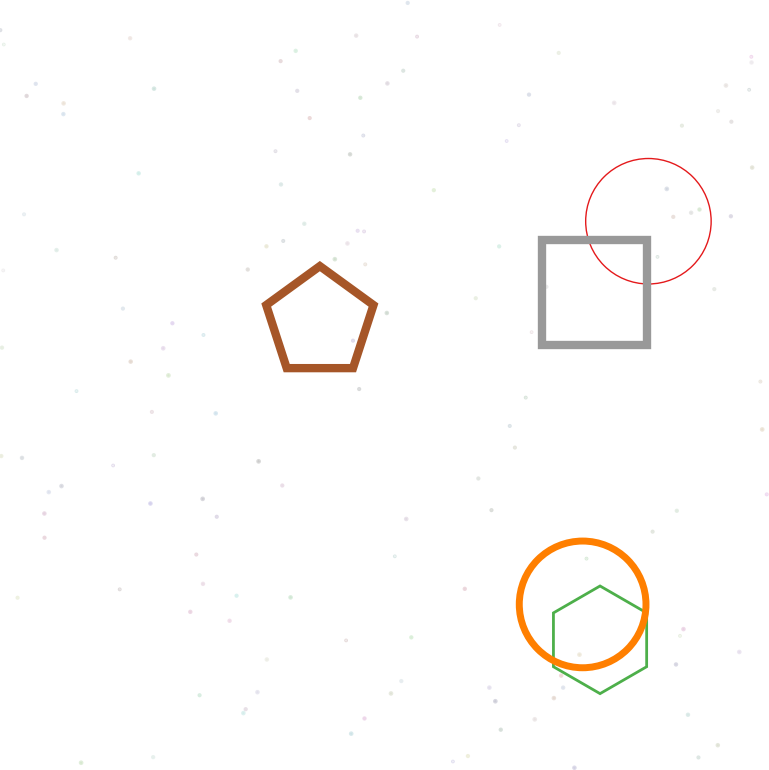[{"shape": "circle", "thickness": 0.5, "radius": 0.41, "center": [0.842, 0.713]}, {"shape": "hexagon", "thickness": 1, "radius": 0.35, "center": [0.779, 0.169]}, {"shape": "circle", "thickness": 2.5, "radius": 0.41, "center": [0.757, 0.215]}, {"shape": "pentagon", "thickness": 3, "radius": 0.37, "center": [0.415, 0.581]}, {"shape": "square", "thickness": 3, "radius": 0.34, "center": [0.772, 0.62]}]